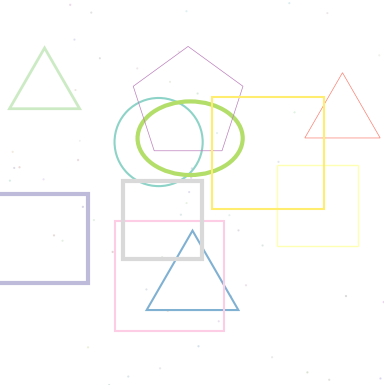[{"shape": "circle", "thickness": 1.5, "radius": 0.57, "center": [0.412, 0.631]}, {"shape": "square", "thickness": 1, "radius": 0.52, "center": [0.824, 0.467]}, {"shape": "square", "thickness": 3, "radius": 0.58, "center": [0.112, 0.38]}, {"shape": "triangle", "thickness": 0.5, "radius": 0.57, "center": [0.89, 0.698]}, {"shape": "triangle", "thickness": 1.5, "radius": 0.69, "center": [0.5, 0.263]}, {"shape": "oval", "thickness": 3, "radius": 0.68, "center": [0.494, 0.641]}, {"shape": "square", "thickness": 1.5, "radius": 0.71, "center": [0.44, 0.283]}, {"shape": "square", "thickness": 3, "radius": 0.51, "center": [0.422, 0.428]}, {"shape": "pentagon", "thickness": 0.5, "radius": 0.75, "center": [0.489, 0.73]}, {"shape": "triangle", "thickness": 2, "radius": 0.53, "center": [0.116, 0.77]}, {"shape": "square", "thickness": 1.5, "radius": 0.73, "center": [0.696, 0.603]}]